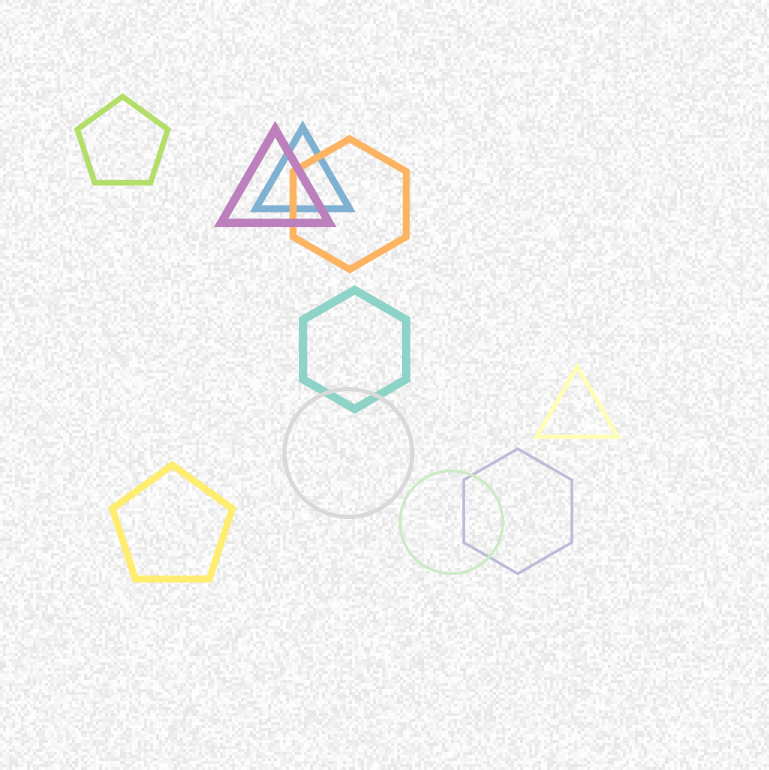[{"shape": "hexagon", "thickness": 3, "radius": 0.39, "center": [0.461, 0.546]}, {"shape": "triangle", "thickness": 1.5, "radius": 0.3, "center": [0.75, 0.463]}, {"shape": "hexagon", "thickness": 1, "radius": 0.41, "center": [0.672, 0.336]}, {"shape": "triangle", "thickness": 2.5, "radius": 0.35, "center": [0.393, 0.764]}, {"shape": "hexagon", "thickness": 2.5, "radius": 0.42, "center": [0.454, 0.735]}, {"shape": "pentagon", "thickness": 2, "radius": 0.31, "center": [0.159, 0.813]}, {"shape": "circle", "thickness": 1.5, "radius": 0.41, "center": [0.452, 0.412]}, {"shape": "triangle", "thickness": 3, "radius": 0.41, "center": [0.357, 0.751]}, {"shape": "circle", "thickness": 1, "radius": 0.33, "center": [0.586, 0.322]}, {"shape": "pentagon", "thickness": 2.5, "radius": 0.41, "center": [0.224, 0.314]}]